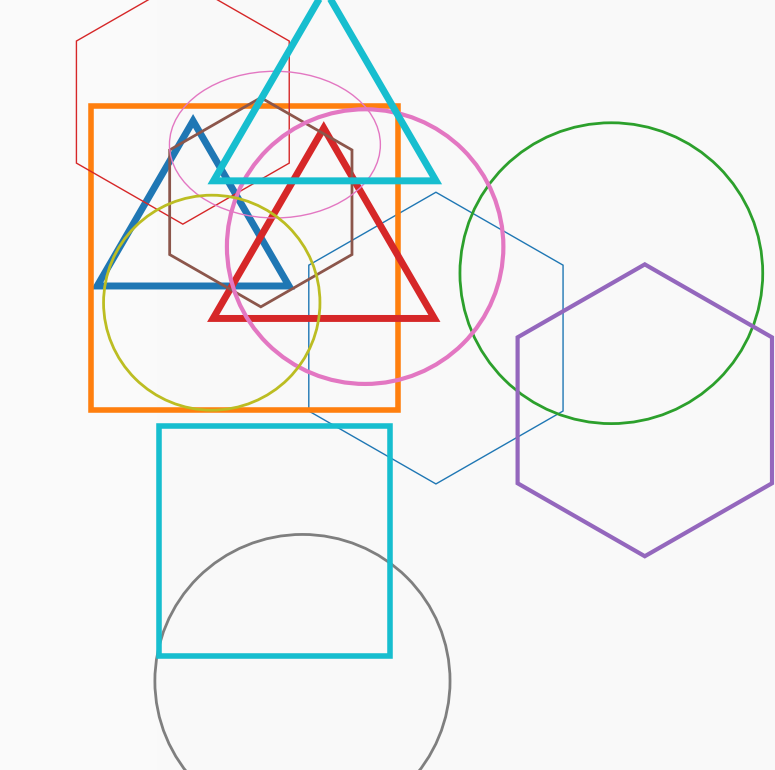[{"shape": "hexagon", "thickness": 0.5, "radius": 0.95, "center": [0.562, 0.561]}, {"shape": "triangle", "thickness": 2.5, "radius": 0.71, "center": [0.249, 0.7]}, {"shape": "square", "thickness": 2, "radius": 0.99, "center": [0.316, 0.665]}, {"shape": "circle", "thickness": 1, "radius": 0.98, "center": [0.789, 0.645]}, {"shape": "hexagon", "thickness": 0.5, "radius": 0.79, "center": [0.236, 0.867]}, {"shape": "triangle", "thickness": 2.5, "radius": 0.82, "center": [0.418, 0.669]}, {"shape": "hexagon", "thickness": 1.5, "radius": 0.95, "center": [0.832, 0.467]}, {"shape": "hexagon", "thickness": 1, "radius": 0.68, "center": [0.337, 0.737]}, {"shape": "circle", "thickness": 1.5, "radius": 0.89, "center": [0.471, 0.68]}, {"shape": "oval", "thickness": 0.5, "radius": 0.68, "center": [0.355, 0.812]}, {"shape": "circle", "thickness": 1, "radius": 0.95, "center": [0.39, 0.115]}, {"shape": "circle", "thickness": 1, "radius": 0.7, "center": [0.273, 0.607]}, {"shape": "triangle", "thickness": 2.5, "radius": 0.83, "center": [0.419, 0.848]}, {"shape": "square", "thickness": 2, "radius": 0.75, "center": [0.354, 0.297]}]